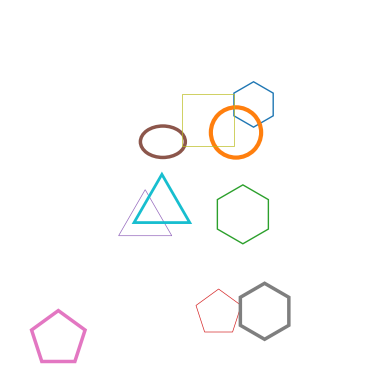[{"shape": "hexagon", "thickness": 1, "radius": 0.29, "center": [0.659, 0.729]}, {"shape": "circle", "thickness": 3, "radius": 0.33, "center": [0.613, 0.656]}, {"shape": "hexagon", "thickness": 1, "radius": 0.38, "center": [0.631, 0.443]}, {"shape": "pentagon", "thickness": 0.5, "radius": 0.31, "center": [0.568, 0.188]}, {"shape": "triangle", "thickness": 0.5, "radius": 0.4, "center": [0.377, 0.428]}, {"shape": "oval", "thickness": 2.5, "radius": 0.29, "center": [0.423, 0.632]}, {"shape": "pentagon", "thickness": 2.5, "radius": 0.37, "center": [0.151, 0.12]}, {"shape": "hexagon", "thickness": 2.5, "radius": 0.36, "center": [0.687, 0.191]}, {"shape": "square", "thickness": 0.5, "radius": 0.33, "center": [0.54, 0.688]}, {"shape": "triangle", "thickness": 2, "radius": 0.42, "center": [0.421, 0.464]}]